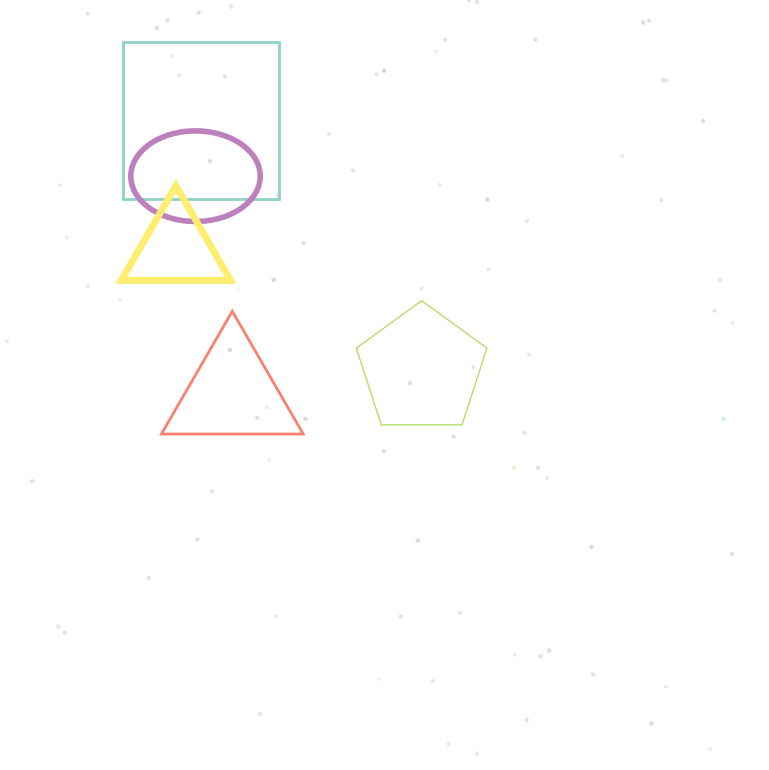[{"shape": "square", "thickness": 1, "radius": 0.51, "center": [0.261, 0.844]}, {"shape": "triangle", "thickness": 1, "radius": 0.53, "center": [0.302, 0.49]}, {"shape": "pentagon", "thickness": 0.5, "radius": 0.45, "center": [0.548, 0.52]}, {"shape": "oval", "thickness": 2, "radius": 0.42, "center": [0.254, 0.771]}, {"shape": "triangle", "thickness": 2.5, "radius": 0.41, "center": [0.228, 0.677]}]